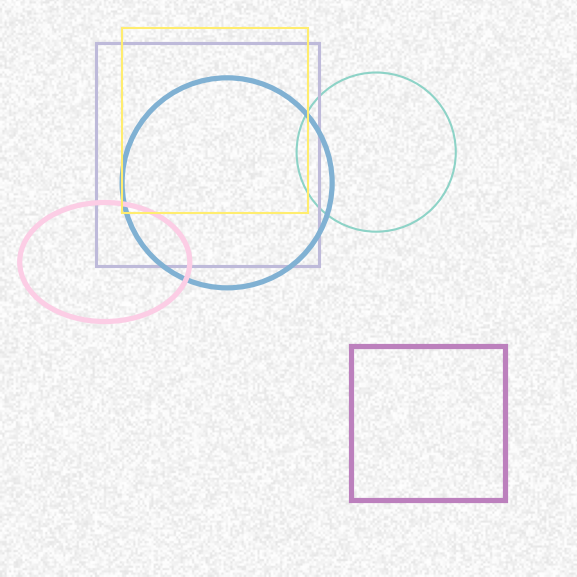[{"shape": "circle", "thickness": 1, "radius": 0.69, "center": [0.651, 0.736]}, {"shape": "square", "thickness": 1.5, "radius": 0.97, "center": [0.359, 0.731]}, {"shape": "circle", "thickness": 2.5, "radius": 0.91, "center": [0.393, 0.683]}, {"shape": "oval", "thickness": 2.5, "radius": 0.74, "center": [0.181, 0.545]}, {"shape": "square", "thickness": 2.5, "radius": 0.67, "center": [0.741, 0.266]}, {"shape": "square", "thickness": 1, "radius": 0.8, "center": [0.372, 0.791]}]